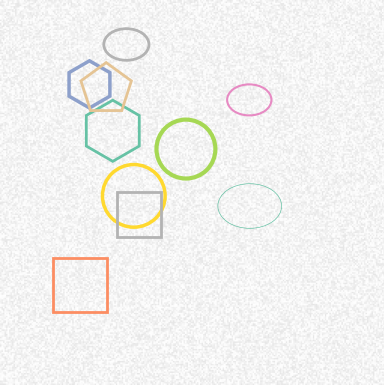[{"shape": "hexagon", "thickness": 2, "radius": 0.4, "center": [0.293, 0.66]}, {"shape": "oval", "thickness": 0.5, "radius": 0.41, "center": [0.649, 0.465]}, {"shape": "square", "thickness": 2, "radius": 0.35, "center": [0.207, 0.26]}, {"shape": "hexagon", "thickness": 2.5, "radius": 0.31, "center": [0.232, 0.781]}, {"shape": "oval", "thickness": 1.5, "radius": 0.29, "center": [0.647, 0.741]}, {"shape": "circle", "thickness": 3, "radius": 0.38, "center": [0.483, 0.613]}, {"shape": "circle", "thickness": 2.5, "radius": 0.41, "center": [0.348, 0.491]}, {"shape": "pentagon", "thickness": 2, "radius": 0.34, "center": [0.276, 0.769]}, {"shape": "square", "thickness": 2, "radius": 0.29, "center": [0.36, 0.443]}, {"shape": "oval", "thickness": 2, "radius": 0.29, "center": [0.328, 0.884]}]